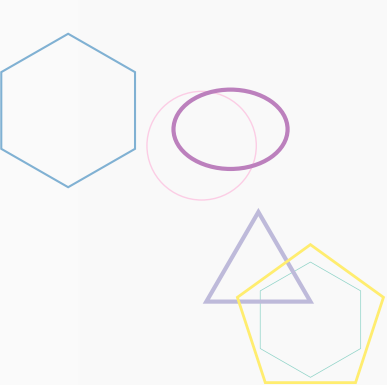[{"shape": "hexagon", "thickness": 0.5, "radius": 0.75, "center": [0.801, 0.17]}, {"shape": "triangle", "thickness": 3, "radius": 0.78, "center": [0.667, 0.294]}, {"shape": "hexagon", "thickness": 1.5, "radius": 1.0, "center": [0.176, 0.713]}, {"shape": "circle", "thickness": 1, "radius": 0.71, "center": [0.52, 0.622]}, {"shape": "oval", "thickness": 3, "radius": 0.74, "center": [0.595, 0.664]}, {"shape": "pentagon", "thickness": 2, "radius": 0.99, "center": [0.801, 0.166]}]